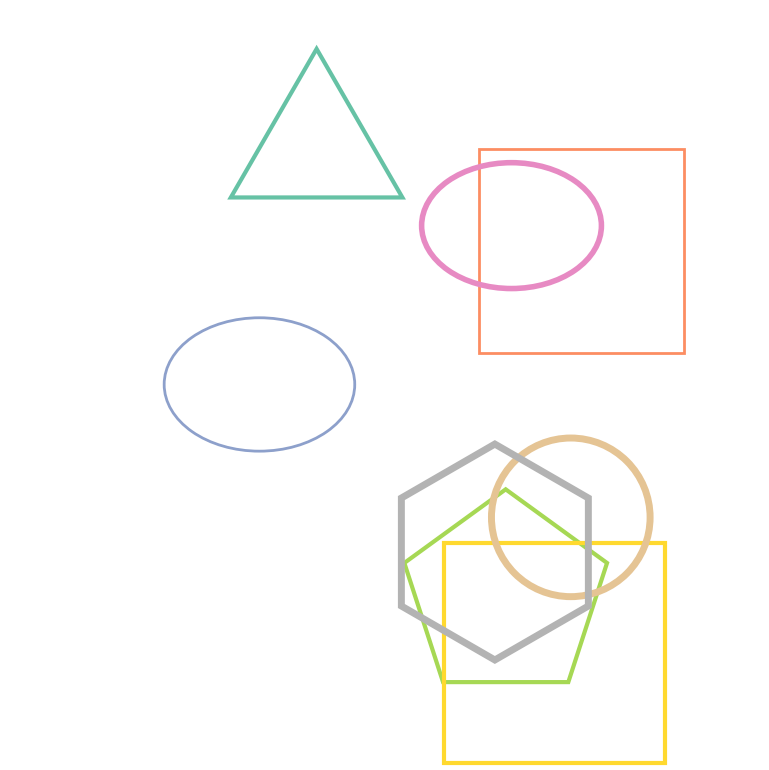[{"shape": "triangle", "thickness": 1.5, "radius": 0.64, "center": [0.411, 0.808]}, {"shape": "square", "thickness": 1, "radius": 0.66, "center": [0.755, 0.674]}, {"shape": "oval", "thickness": 1, "radius": 0.62, "center": [0.337, 0.501]}, {"shape": "oval", "thickness": 2, "radius": 0.58, "center": [0.664, 0.707]}, {"shape": "pentagon", "thickness": 1.5, "radius": 0.69, "center": [0.657, 0.226]}, {"shape": "square", "thickness": 1.5, "radius": 0.72, "center": [0.72, 0.152]}, {"shape": "circle", "thickness": 2.5, "radius": 0.52, "center": [0.741, 0.328]}, {"shape": "hexagon", "thickness": 2.5, "radius": 0.7, "center": [0.643, 0.283]}]